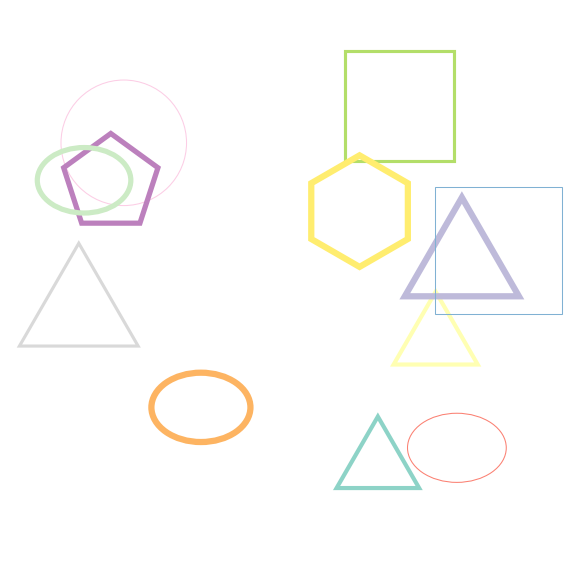[{"shape": "triangle", "thickness": 2, "radius": 0.41, "center": [0.654, 0.195]}, {"shape": "triangle", "thickness": 2, "radius": 0.42, "center": [0.754, 0.41]}, {"shape": "triangle", "thickness": 3, "radius": 0.57, "center": [0.8, 0.543]}, {"shape": "oval", "thickness": 0.5, "radius": 0.43, "center": [0.791, 0.224]}, {"shape": "square", "thickness": 0.5, "radius": 0.55, "center": [0.863, 0.566]}, {"shape": "oval", "thickness": 3, "radius": 0.43, "center": [0.348, 0.294]}, {"shape": "square", "thickness": 1.5, "radius": 0.47, "center": [0.692, 0.816]}, {"shape": "circle", "thickness": 0.5, "radius": 0.54, "center": [0.214, 0.752]}, {"shape": "triangle", "thickness": 1.5, "radius": 0.59, "center": [0.136, 0.459]}, {"shape": "pentagon", "thickness": 2.5, "radius": 0.43, "center": [0.192, 0.682]}, {"shape": "oval", "thickness": 2.5, "radius": 0.4, "center": [0.146, 0.687]}, {"shape": "hexagon", "thickness": 3, "radius": 0.48, "center": [0.623, 0.634]}]